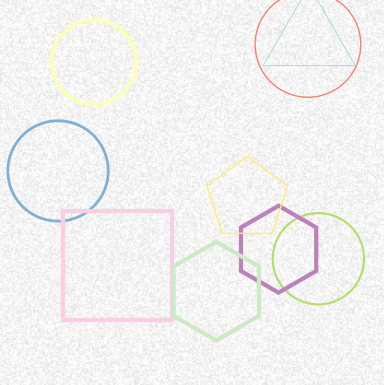[{"shape": "triangle", "thickness": 0.5, "radius": 0.69, "center": [0.803, 0.898]}, {"shape": "circle", "thickness": 2.5, "radius": 0.55, "center": [0.244, 0.838]}, {"shape": "circle", "thickness": 1, "radius": 0.69, "center": [0.8, 0.885]}, {"shape": "circle", "thickness": 2, "radius": 0.65, "center": [0.151, 0.556]}, {"shape": "circle", "thickness": 1.5, "radius": 0.59, "center": [0.827, 0.328]}, {"shape": "square", "thickness": 3, "radius": 0.71, "center": [0.304, 0.31]}, {"shape": "hexagon", "thickness": 3, "radius": 0.56, "center": [0.724, 0.353]}, {"shape": "hexagon", "thickness": 3, "radius": 0.64, "center": [0.562, 0.244]}, {"shape": "pentagon", "thickness": 1, "radius": 0.55, "center": [0.642, 0.483]}]